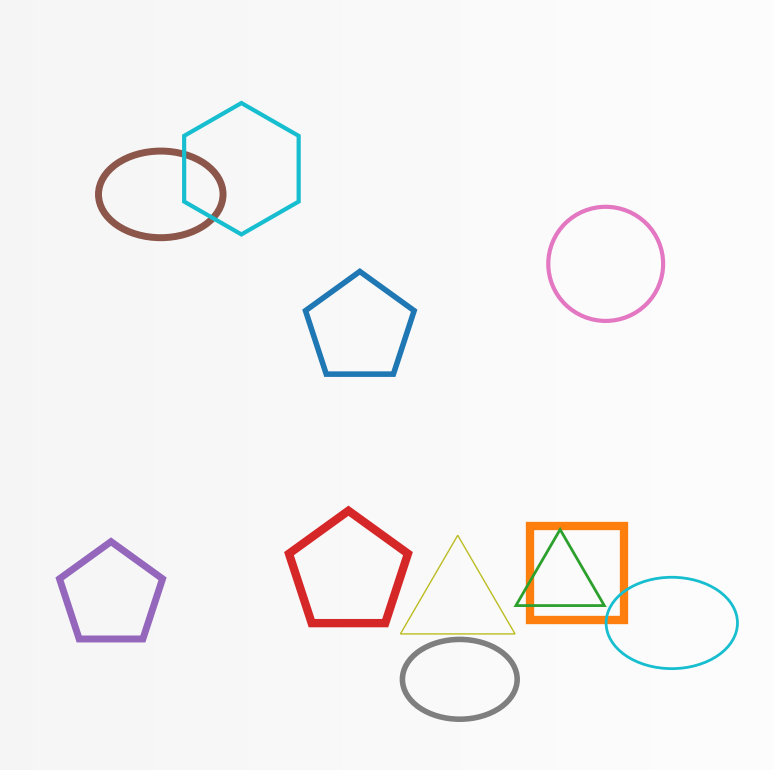[{"shape": "pentagon", "thickness": 2, "radius": 0.37, "center": [0.464, 0.574]}, {"shape": "square", "thickness": 3, "radius": 0.3, "center": [0.744, 0.256]}, {"shape": "triangle", "thickness": 1, "radius": 0.33, "center": [0.723, 0.246]}, {"shape": "pentagon", "thickness": 3, "radius": 0.4, "center": [0.45, 0.256]}, {"shape": "pentagon", "thickness": 2.5, "radius": 0.35, "center": [0.143, 0.227]}, {"shape": "oval", "thickness": 2.5, "radius": 0.4, "center": [0.207, 0.748]}, {"shape": "circle", "thickness": 1.5, "radius": 0.37, "center": [0.782, 0.657]}, {"shape": "oval", "thickness": 2, "radius": 0.37, "center": [0.593, 0.118]}, {"shape": "triangle", "thickness": 0.5, "radius": 0.43, "center": [0.591, 0.219]}, {"shape": "oval", "thickness": 1, "radius": 0.42, "center": [0.867, 0.191]}, {"shape": "hexagon", "thickness": 1.5, "radius": 0.43, "center": [0.311, 0.781]}]